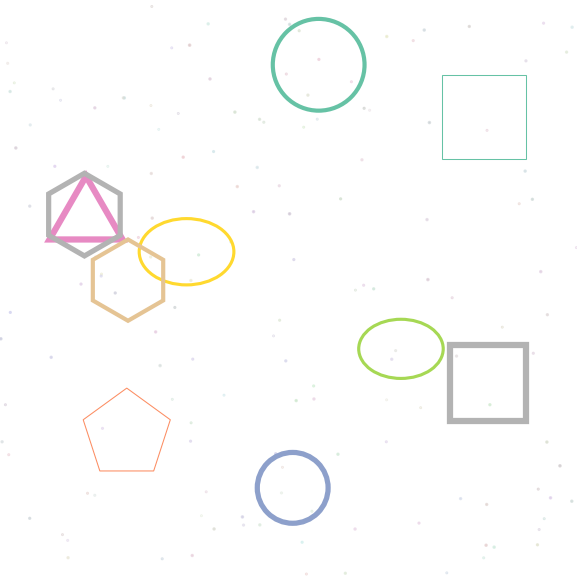[{"shape": "square", "thickness": 0.5, "radius": 0.36, "center": [0.838, 0.796]}, {"shape": "circle", "thickness": 2, "radius": 0.4, "center": [0.552, 0.887]}, {"shape": "pentagon", "thickness": 0.5, "radius": 0.4, "center": [0.219, 0.248]}, {"shape": "circle", "thickness": 2.5, "radius": 0.31, "center": [0.507, 0.154]}, {"shape": "triangle", "thickness": 3, "radius": 0.37, "center": [0.149, 0.621]}, {"shape": "oval", "thickness": 1.5, "radius": 0.37, "center": [0.694, 0.395]}, {"shape": "oval", "thickness": 1.5, "radius": 0.41, "center": [0.323, 0.563]}, {"shape": "hexagon", "thickness": 2, "radius": 0.35, "center": [0.222, 0.514]}, {"shape": "hexagon", "thickness": 2.5, "radius": 0.36, "center": [0.146, 0.628]}, {"shape": "square", "thickness": 3, "radius": 0.33, "center": [0.845, 0.336]}]